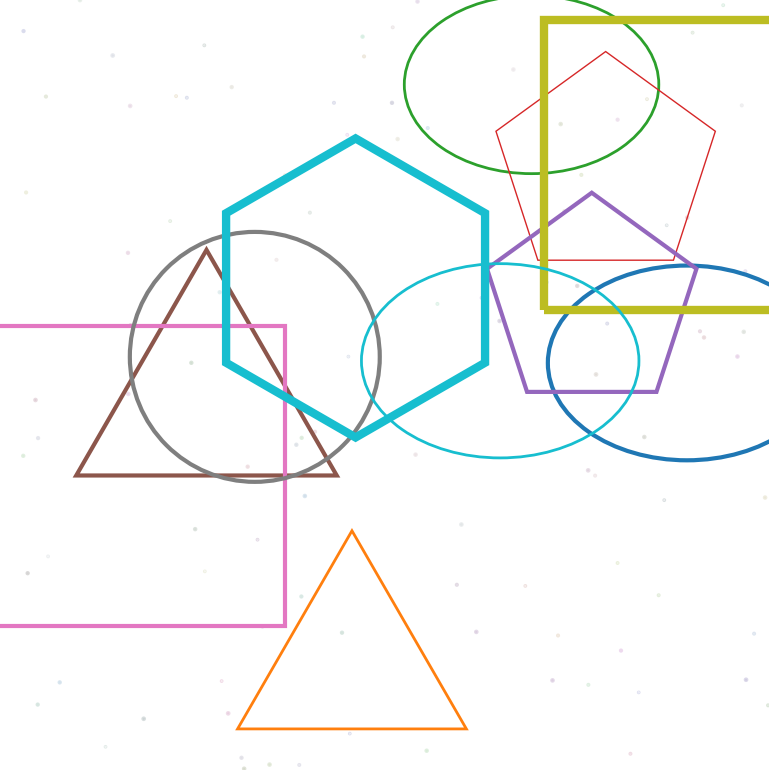[{"shape": "oval", "thickness": 1.5, "radius": 0.9, "center": [0.892, 0.529]}, {"shape": "triangle", "thickness": 1, "radius": 0.86, "center": [0.457, 0.139]}, {"shape": "oval", "thickness": 1, "radius": 0.83, "center": [0.69, 0.89]}, {"shape": "pentagon", "thickness": 0.5, "radius": 0.75, "center": [0.787, 0.783]}, {"shape": "pentagon", "thickness": 1.5, "radius": 0.71, "center": [0.769, 0.607]}, {"shape": "triangle", "thickness": 1.5, "radius": 0.98, "center": [0.268, 0.48]}, {"shape": "square", "thickness": 1.5, "radius": 0.98, "center": [0.175, 0.382]}, {"shape": "circle", "thickness": 1.5, "radius": 0.81, "center": [0.331, 0.537]}, {"shape": "square", "thickness": 3, "radius": 0.94, "center": [0.895, 0.785]}, {"shape": "hexagon", "thickness": 3, "radius": 0.97, "center": [0.462, 0.626]}, {"shape": "oval", "thickness": 1, "radius": 0.9, "center": [0.65, 0.531]}]